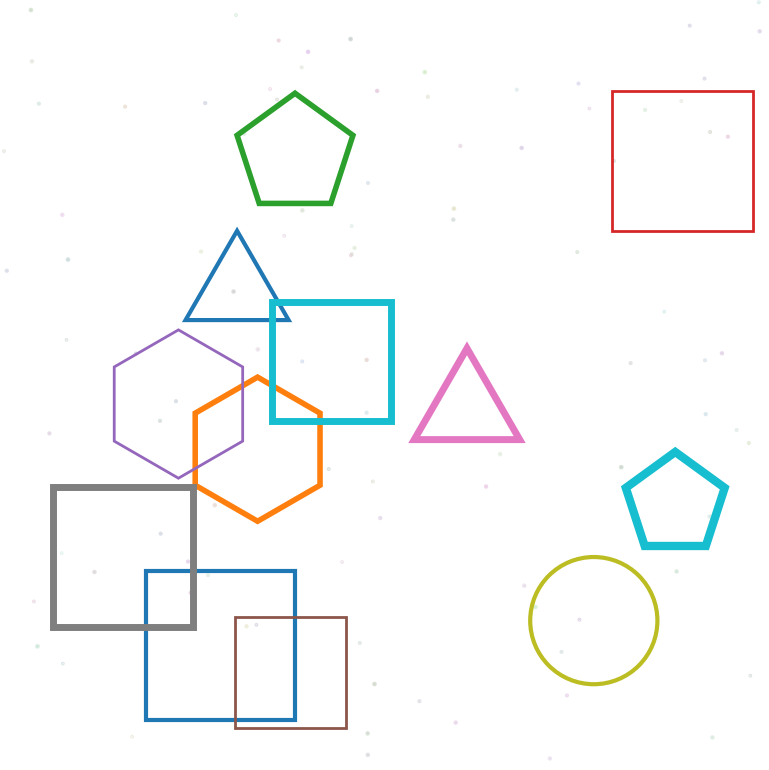[{"shape": "triangle", "thickness": 1.5, "radius": 0.39, "center": [0.308, 0.623]}, {"shape": "square", "thickness": 1.5, "radius": 0.48, "center": [0.286, 0.161]}, {"shape": "hexagon", "thickness": 2, "radius": 0.47, "center": [0.335, 0.417]}, {"shape": "pentagon", "thickness": 2, "radius": 0.4, "center": [0.383, 0.8]}, {"shape": "square", "thickness": 1, "radius": 0.46, "center": [0.886, 0.791]}, {"shape": "hexagon", "thickness": 1, "radius": 0.48, "center": [0.232, 0.475]}, {"shape": "square", "thickness": 1, "radius": 0.36, "center": [0.377, 0.126]}, {"shape": "triangle", "thickness": 2.5, "radius": 0.4, "center": [0.606, 0.469]}, {"shape": "square", "thickness": 2.5, "radius": 0.45, "center": [0.16, 0.277]}, {"shape": "circle", "thickness": 1.5, "radius": 0.41, "center": [0.771, 0.194]}, {"shape": "square", "thickness": 2.5, "radius": 0.39, "center": [0.43, 0.531]}, {"shape": "pentagon", "thickness": 3, "radius": 0.34, "center": [0.877, 0.346]}]